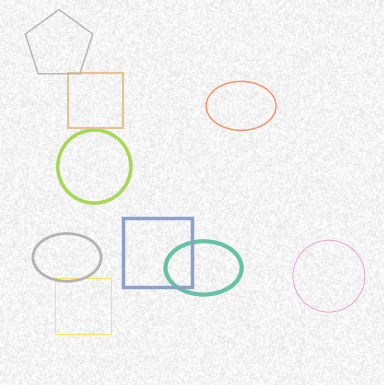[{"shape": "oval", "thickness": 3, "radius": 0.49, "center": [0.529, 0.304]}, {"shape": "oval", "thickness": 1, "radius": 0.45, "center": [0.626, 0.725]}, {"shape": "square", "thickness": 2.5, "radius": 0.45, "center": [0.41, 0.345]}, {"shape": "circle", "thickness": 0.5, "radius": 0.47, "center": [0.854, 0.283]}, {"shape": "circle", "thickness": 2.5, "radius": 0.47, "center": [0.245, 0.567]}, {"shape": "square", "thickness": 0.5, "radius": 0.36, "center": [0.216, 0.204]}, {"shape": "square", "thickness": 1.5, "radius": 0.36, "center": [0.248, 0.74]}, {"shape": "pentagon", "thickness": 1, "radius": 0.46, "center": [0.153, 0.883]}, {"shape": "oval", "thickness": 2, "radius": 0.44, "center": [0.174, 0.331]}]